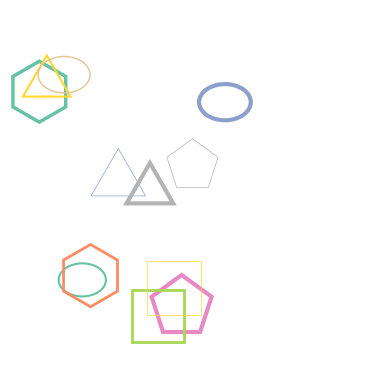[{"shape": "oval", "thickness": 1.5, "radius": 0.31, "center": [0.214, 0.273]}, {"shape": "hexagon", "thickness": 2.5, "radius": 0.4, "center": [0.102, 0.762]}, {"shape": "hexagon", "thickness": 2, "radius": 0.4, "center": [0.235, 0.284]}, {"shape": "oval", "thickness": 3, "radius": 0.34, "center": [0.584, 0.735]}, {"shape": "triangle", "thickness": 0.5, "radius": 0.41, "center": [0.307, 0.532]}, {"shape": "pentagon", "thickness": 3, "radius": 0.41, "center": [0.472, 0.204]}, {"shape": "square", "thickness": 2, "radius": 0.33, "center": [0.411, 0.179]}, {"shape": "square", "thickness": 0.5, "radius": 0.35, "center": [0.452, 0.252]}, {"shape": "triangle", "thickness": 1.5, "radius": 0.36, "center": [0.121, 0.785]}, {"shape": "oval", "thickness": 1, "radius": 0.34, "center": [0.166, 0.806]}, {"shape": "triangle", "thickness": 3, "radius": 0.35, "center": [0.389, 0.507]}, {"shape": "pentagon", "thickness": 0.5, "radius": 0.35, "center": [0.5, 0.57]}]